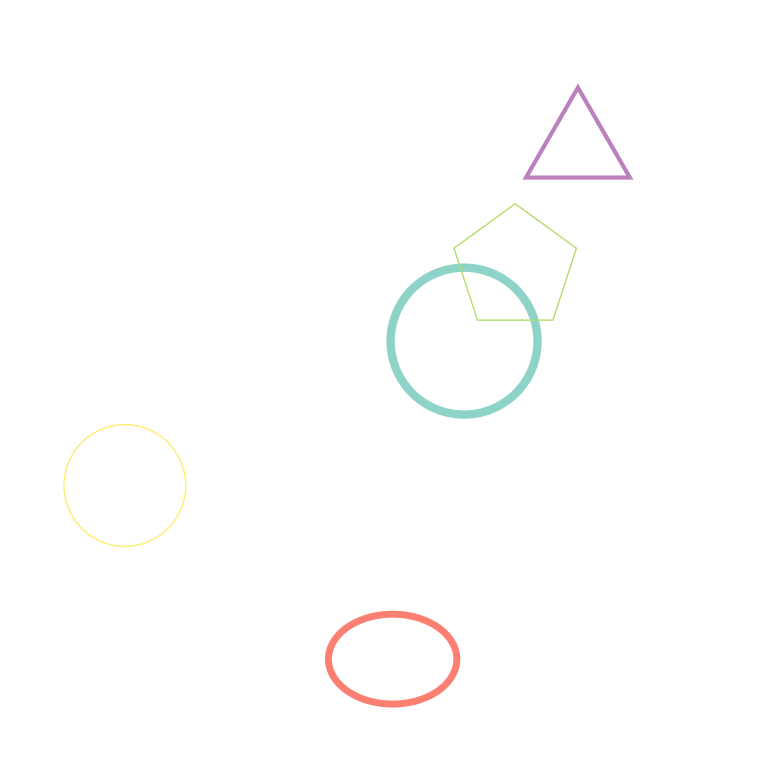[{"shape": "circle", "thickness": 3, "radius": 0.48, "center": [0.603, 0.557]}, {"shape": "oval", "thickness": 2.5, "radius": 0.42, "center": [0.51, 0.144]}, {"shape": "pentagon", "thickness": 0.5, "radius": 0.42, "center": [0.669, 0.652]}, {"shape": "triangle", "thickness": 1.5, "radius": 0.39, "center": [0.751, 0.808]}, {"shape": "circle", "thickness": 0.5, "radius": 0.4, "center": [0.162, 0.369]}]